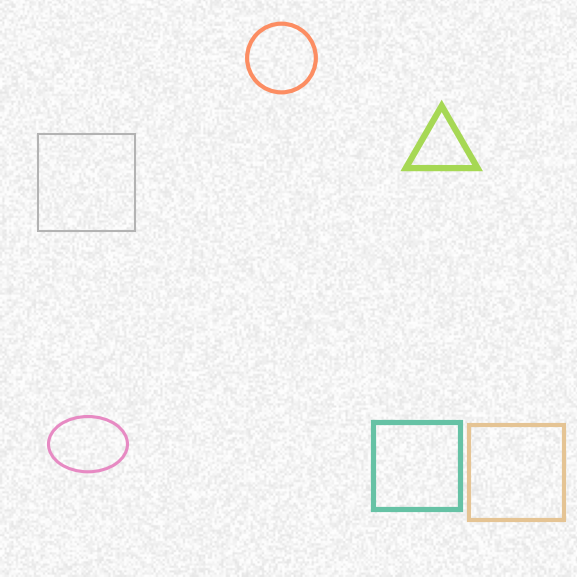[{"shape": "square", "thickness": 2.5, "radius": 0.38, "center": [0.721, 0.193]}, {"shape": "circle", "thickness": 2, "radius": 0.3, "center": [0.487, 0.899]}, {"shape": "oval", "thickness": 1.5, "radius": 0.34, "center": [0.152, 0.23]}, {"shape": "triangle", "thickness": 3, "radius": 0.36, "center": [0.765, 0.744]}, {"shape": "square", "thickness": 2, "radius": 0.41, "center": [0.895, 0.181]}, {"shape": "square", "thickness": 1, "radius": 0.42, "center": [0.149, 0.683]}]